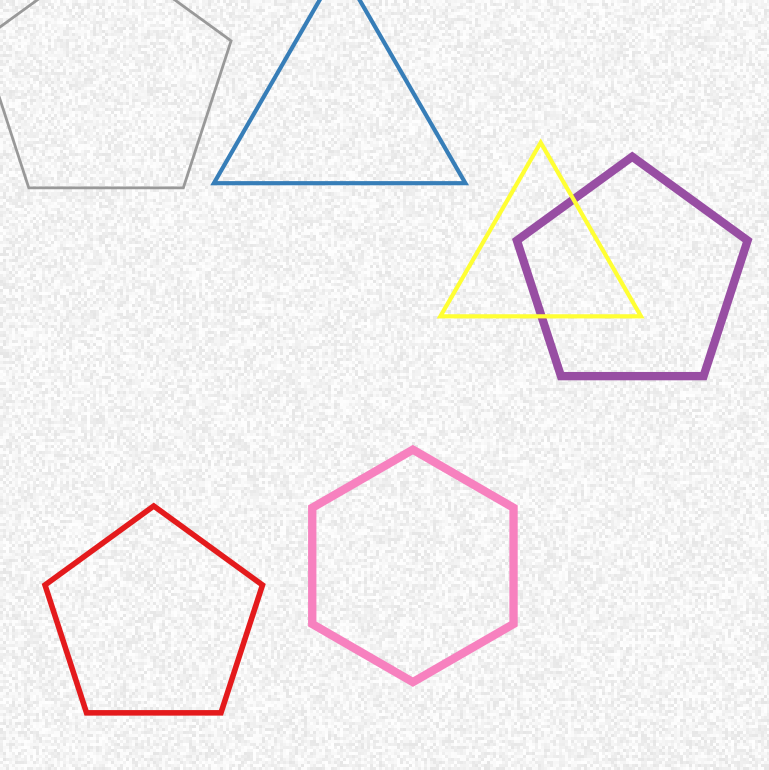[{"shape": "pentagon", "thickness": 2, "radius": 0.74, "center": [0.2, 0.194]}, {"shape": "triangle", "thickness": 1.5, "radius": 0.94, "center": [0.441, 0.856]}, {"shape": "pentagon", "thickness": 3, "radius": 0.79, "center": [0.821, 0.639]}, {"shape": "triangle", "thickness": 1.5, "radius": 0.75, "center": [0.702, 0.664]}, {"shape": "hexagon", "thickness": 3, "radius": 0.75, "center": [0.536, 0.265]}, {"shape": "pentagon", "thickness": 1, "radius": 0.85, "center": [0.138, 0.894]}]